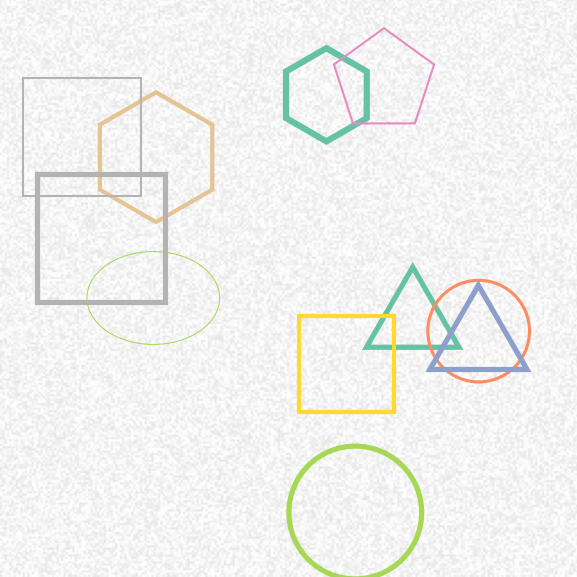[{"shape": "hexagon", "thickness": 3, "radius": 0.4, "center": [0.565, 0.835]}, {"shape": "triangle", "thickness": 2.5, "radius": 0.46, "center": [0.715, 0.444]}, {"shape": "circle", "thickness": 1.5, "radius": 0.44, "center": [0.829, 0.426]}, {"shape": "triangle", "thickness": 2.5, "radius": 0.49, "center": [0.828, 0.408]}, {"shape": "pentagon", "thickness": 1, "radius": 0.46, "center": [0.665, 0.859]}, {"shape": "oval", "thickness": 0.5, "radius": 0.57, "center": [0.265, 0.483]}, {"shape": "circle", "thickness": 2.5, "radius": 0.57, "center": [0.615, 0.112]}, {"shape": "square", "thickness": 2, "radius": 0.41, "center": [0.6, 0.369]}, {"shape": "hexagon", "thickness": 2, "radius": 0.56, "center": [0.27, 0.727]}, {"shape": "square", "thickness": 2.5, "radius": 0.55, "center": [0.175, 0.587]}, {"shape": "square", "thickness": 1, "radius": 0.51, "center": [0.142, 0.761]}]